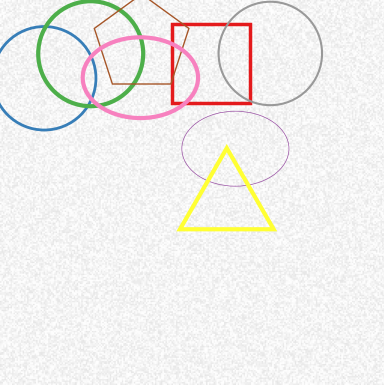[{"shape": "square", "thickness": 2.5, "radius": 0.51, "center": [0.548, 0.835]}, {"shape": "circle", "thickness": 2, "radius": 0.67, "center": [0.115, 0.797]}, {"shape": "circle", "thickness": 3, "radius": 0.68, "center": [0.236, 0.86]}, {"shape": "oval", "thickness": 0.5, "radius": 0.7, "center": [0.611, 0.614]}, {"shape": "triangle", "thickness": 3, "radius": 0.7, "center": [0.589, 0.475]}, {"shape": "pentagon", "thickness": 1, "radius": 0.65, "center": [0.368, 0.886]}, {"shape": "oval", "thickness": 3, "radius": 0.75, "center": [0.365, 0.798]}, {"shape": "circle", "thickness": 1.5, "radius": 0.67, "center": [0.702, 0.861]}]